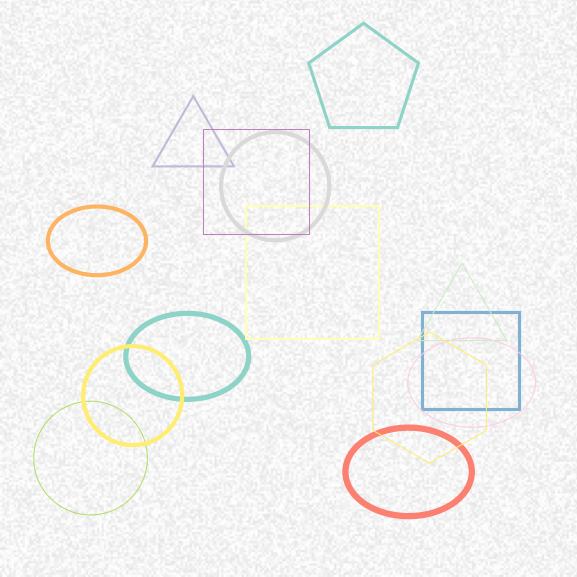[{"shape": "oval", "thickness": 2.5, "radius": 0.53, "center": [0.324, 0.382]}, {"shape": "pentagon", "thickness": 1.5, "radius": 0.5, "center": [0.63, 0.859]}, {"shape": "square", "thickness": 1, "radius": 0.58, "center": [0.542, 0.528]}, {"shape": "triangle", "thickness": 1, "radius": 0.41, "center": [0.335, 0.752]}, {"shape": "oval", "thickness": 3, "radius": 0.55, "center": [0.708, 0.182]}, {"shape": "square", "thickness": 1.5, "radius": 0.42, "center": [0.814, 0.375]}, {"shape": "oval", "thickness": 2, "radius": 0.43, "center": [0.168, 0.582]}, {"shape": "circle", "thickness": 0.5, "radius": 0.49, "center": [0.157, 0.206]}, {"shape": "oval", "thickness": 0.5, "radius": 0.55, "center": [0.817, 0.337]}, {"shape": "circle", "thickness": 2, "radius": 0.47, "center": [0.477, 0.677]}, {"shape": "square", "thickness": 0.5, "radius": 0.46, "center": [0.443, 0.685]}, {"shape": "triangle", "thickness": 0.5, "radius": 0.45, "center": [0.8, 0.454]}, {"shape": "hexagon", "thickness": 0.5, "radius": 0.57, "center": [0.744, 0.311]}, {"shape": "circle", "thickness": 2, "radius": 0.43, "center": [0.23, 0.314]}]